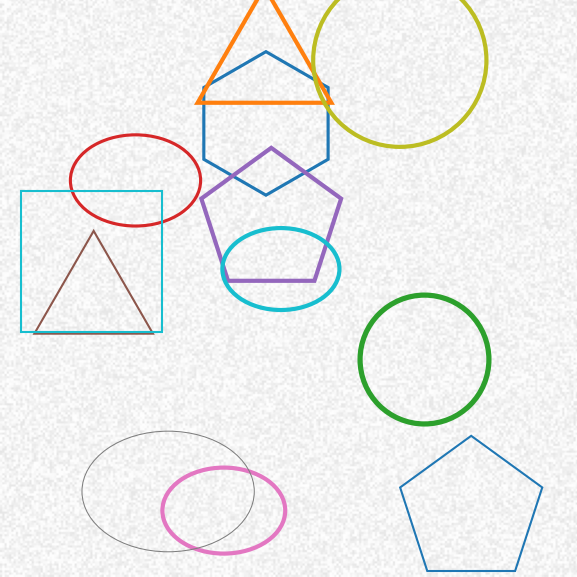[{"shape": "hexagon", "thickness": 1.5, "radius": 0.62, "center": [0.461, 0.785]}, {"shape": "pentagon", "thickness": 1, "radius": 0.65, "center": [0.816, 0.115]}, {"shape": "triangle", "thickness": 2, "radius": 0.67, "center": [0.458, 0.888]}, {"shape": "circle", "thickness": 2.5, "radius": 0.56, "center": [0.735, 0.377]}, {"shape": "oval", "thickness": 1.5, "radius": 0.56, "center": [0.235, 0.687]}, {"shape": "pentagon", "thickness": 2, "radius": 0.64, "center": [0.47, 0.616]}, {"shape": "triangle", "thickness": 1, "radius": 0.59, "center": [0.162, 0.481]}, {"shape": "oval", "thickness": 2, "radius": 0.53, "center": [0.388, 0.115]}, {"shape": "oval", "thickness": 0.5, "radius": 0.75, "center": [0.291, 0.148]}, {"shape": "circle", "thickness": 2, "radius": 0.75, "center": [0.692, 0.895]}, {"shape": "oval", "thickness": 2, "radius": 0.51, "center": [0.486, 0.533]}, {"shape": "square", "thickness": 1, "radius": 0.61, "center": [0.158, 0.547]}]